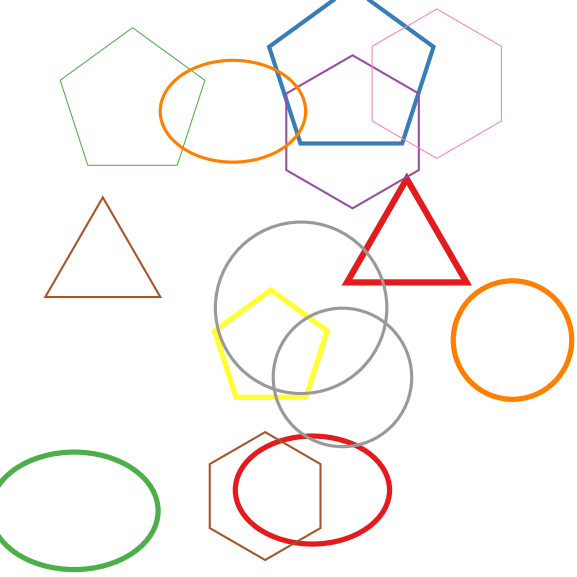[{"shape": "triangle", "thickness": 3, "radius": 0.6, "center": [0.704, 0.57]}, {"shape": "oval", "thickness": 2.5, "radius": 0.67, "center": [0.541, 0.151]}, {"shape": "pentagon", "thickness": 2, "radius": 0.75, "center": [0.608, 0.872]}, {"shape": "pentagon", "thickness": 0.5, "radius": 0.66, "center": [0.23, 0.819]}, {"shape": "oval", "thickness": 2.5, "radius": 0.73, "center": [0.128, 0.115]}, {"shape": "hexagon", "thickness": 1, "radius": 0.66, "center": [0.61, 0.771]}, {"shape": "oval", "thickness": 1.5, "radius": 0.63, "center": [0.403, 0.807]}, {"shape": "circle", "thickness": 2.5, "radius": 0.51, "center": [0.887, 0.41]}, {"shape": "pentagon", "thickness": 2.5, "radius": 0.51, "center": [0.469, 0.394]}, {"shape": "triangle", "thickness": 1, "radius": 0.58, "center": [0.178, 0.542]}, {"shape": "hexagon", "thickness": 1, "radius": 0.55, "center": [0.459, 0.14]}, {"shape": "hexagon", "thickness": 0.5, "radius": 0.65, "center": [0.756, 0.854]}, {"shape": "circle", "thickness": 1.5, "radius": 0.6, "center": [0.593, 0.346]}, {"shape": "circle", "thickness": 1.5, "radius": 0.74, "center": [0.521, 0.466]}]